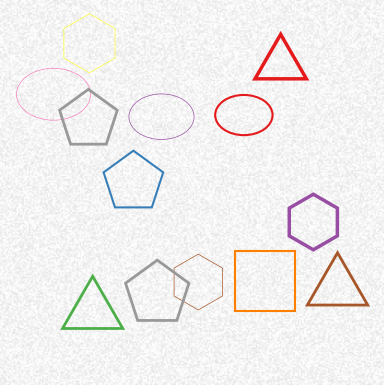[{"shape": "oval", "thickness": 1.5, "radius": 0.37, "center": [0.633, 0.701]}, {"shape": "triangle", "thickness": 2.5, "radius": 0.39, "center": [0.729, 0.834]}, {"shape": "pentagon", "thickness": 1.5, "radius": 0.41, "center": [0.347, 0.527]}, {"shape": "triangle", "thickness": 2, "radius": 0.45, "center": [0.241, 0.192]}, {"shape": "hexagon", "thickness": 2.5, "radius": 0.36, "center": [0.814, 0.423]}, {"shape": "oval", "thickness": 0.5, "radius": 0.42, "center": [0.42, 0.697]}, {"shape": "square", "thickness": 1.5, "radius": 0.39, "center": [0.69, 0.27]}, {"shape": "hexagon", "thickness": 0.5, "radius": 0.38, "center": [0.232, 0.888]}, {"shape": "hexagon", "thickness": 0.5, "radius": 0.36, "center": [0.515, 0.267]}, {"shape": "triangle", "thickness": 2, "radius": 0.45, "center": [0.877, 0.253]}, {"shape": "oval", "thickness": 0.5, "radius": 0.48, "center": [0.139, 0.755]}, {"shape": "pentagon", "thickness": 2, "radius": 0.43, "center": [0.408, 0.238]}, {"shape": "pentagon", "thickness": 2, "radius": 0.39, "center": [0.23, 0.689]}]